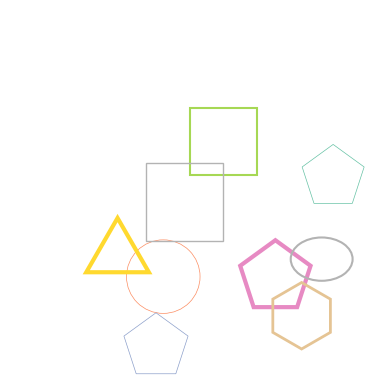[{"shape": "pentagon", "thickness": 0.5, "radius": 0.42, "center": [0.865, 0.54]}, {"shape": "circle", "thickness": 0.5, "radius": 0.48, "center": [0.424, 0.282]}, {"shape": "pentagon", "thickness": 0.5, "radius": 0.44, "center": [0.405, 0.1]}, {"shape": "pentagon", "thickness": 3, "radius": 0.48, "center": [0.715, 0.28]}, {"shape": "square", "thickness": 1.5, "radius": 0.44, "center": [0.582, 0.632]}, {"shape": "triangle", "thickness": 3, "radius": 0.47, "center": [0.305, 0.34]}, {"shape": "hexagon", "thickness": 2, "radius": 0.43, "center": [0.783, 0.18]}, {"shape": "oval", "thickness": 1.5, "radius": 0.4, "center": [0.835, 0.327]}, {"shape": "square", "thickness": 1, "radius": 0.5, "center": [0.48, 0.476]}]